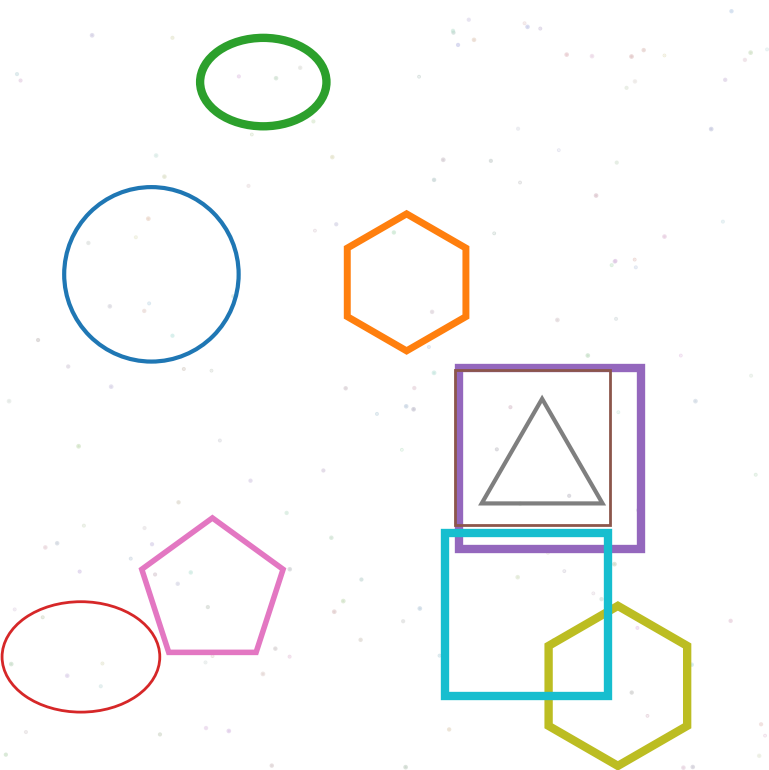[{"shape": "circle", "thickness": 1.5, "radius": 0.57, "center": [0.197, 0.644]}, {"shape": "hexagon", "thickness": 2.5, "radius": 0.44, "center": [0.528, 0.633]}, {"shape": "oval", "thickness": 3, "radius": 0.41, "center": [0.342, 0.893]}, {"shape": "oval", "thickness": 1, "radius": 0.51, "center": [0.105, 0.147]}, {"shape": "square", "thickness": 3, "radius": 0.59, "center": [0.714, 0.405]}, {"shape": "square", "thickness": 1, "radius": 0.5, "center": [0.691, 0.419]}, {"shape": "pentagon", "thickness": 2, "radius": 0.48, "center": [0.276, 0.231]}, {"shape": "triangle", "thickness": 1.5, "radius": 0.45, "center": [0.704, 0.391]}, {"shape": "hexagon", "thickness": 3, "radius": 0.52, "center": [0.802, 0.109]}, {"shape": "square", "thickness": 3, "radius": 0.53, "center": [0.684, 0.202]}]